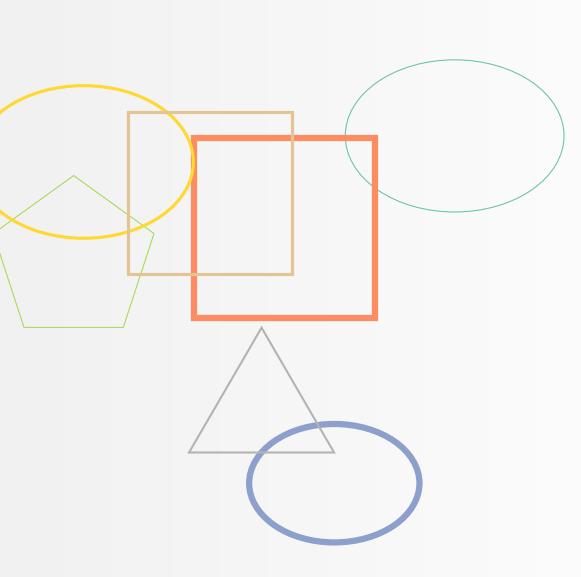[{"shape": "oval", "thickness": 0.5, "radius": 0.94, "center": [0.782, 0.764]}, {"shape": "square", "thickness": 3, "radius": 0.78, "center": [0.49, 0.605]}, {"shape": "oval", "thickness": 3, "radius": 0.73, "center": [0.575, 0.162]}, {"shape": "pentagon", "thickness": 0.5, "radius": 0.73, "center": [0.127, 0.55]}, {"shape": "oval", "thickness": 1.5, "radius": 0.94, "center": [0.144, 0.719]}, {"shape": "square", "thickness": 1.5, "radius": 0.7, "center": [0.362, 0.665]}, {"shape": "triangle", "thickness": 1, "radius": 0.72, "center": [0.45, 0.288]}]